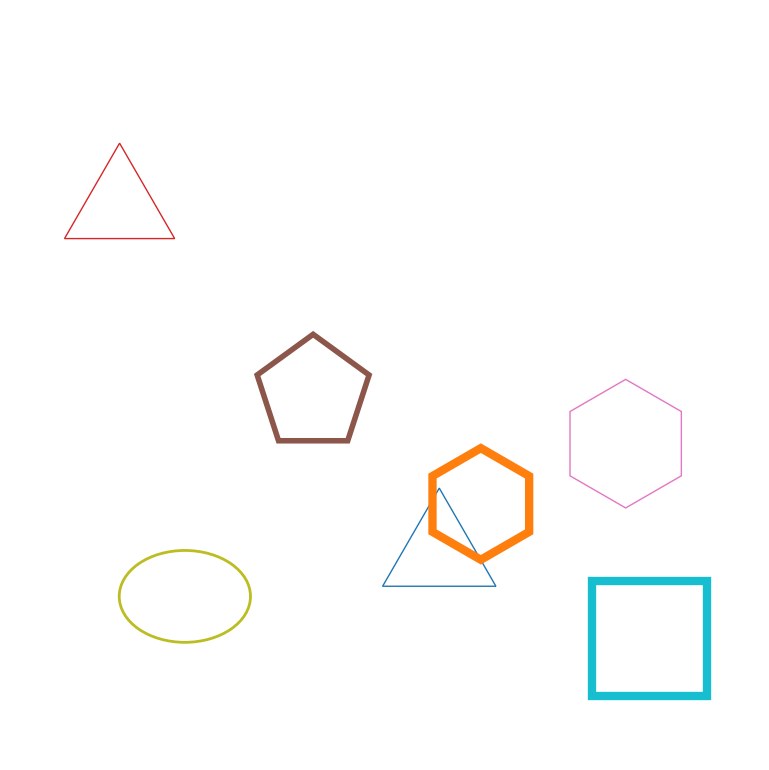[{"shape": "triangle", "thickness": 0.5, "radius": 0.42, "center": [0.57, 0.281]}, {"shape": "hexagon", "thickness": 3, "radius": 0.36, "center": [0.624, 0.346]}, {"shape": "triangle", "thickness": 0.5, "radius": 0.41, "center": [0.155, 0.731]}, {"shape": "pentagon", "thickness": 2, "radius": 0.38, "center": [0.407, 0.489]}, {"shape": "hexagon", "thickness": 0.5, "radius": 0.42, "center": [0.813, 0.424]}, {"shape": "oval", "thickness": 1, "radius": 0.43, "center": [0.24, 0.225]}, {"shape": "square", "thickness": 3, "radius": 0.37, "center": [0.843, 0.171]}]